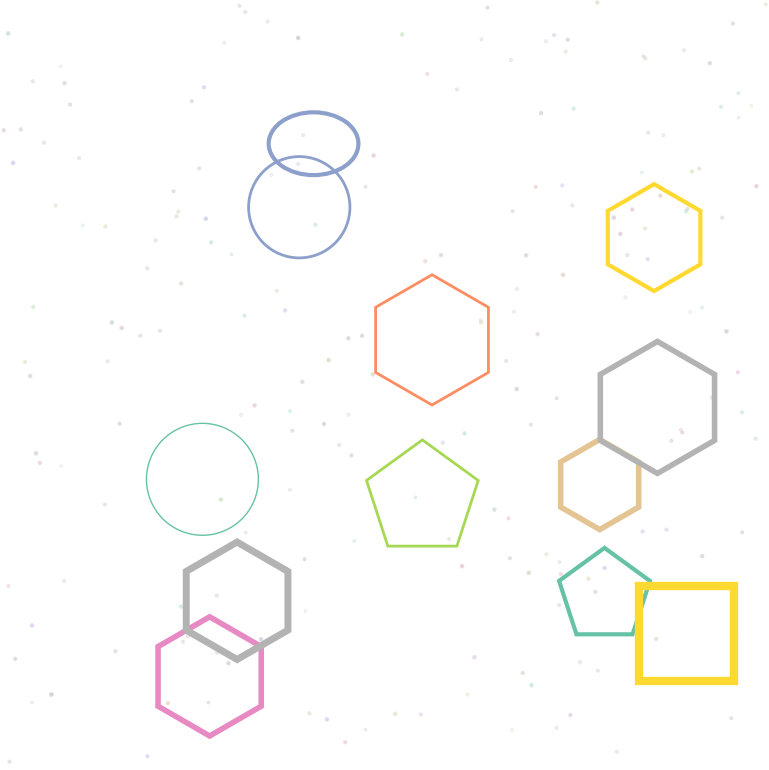[{"shape": "circle", "thickness": 0.5, "radius": 0.36, "center": [0.263, 0.378]}, {"shape": "pentagon", "thickness": 1.5, "radius": 0.31, "center": [0.785, 0.226]}, {"shape": "hexagon", "thickness": 1, "radius": 0.42, "center": [0.561, 0.559]}, {"shape": "oval", "thickness": 1.5, "radius": 0.29, "center": [0.407, 0.813]}, {"shape": "circle", "thickness": 1, "radius": 0.33, "center": [0.389, 0.731]}, {"shape": "hexagon", "thickness": 2, "radius": 0.39, "center": [0.272, 0.122]}, {"shape": "pentagon", "thickness": 1, "radius": 0.38, "center": [0.549, 0.352]}, {"shape": "square", "thickness": 3, "radius": 0.31, "center": [0.891, 0.177]}, {"shape": "hexagon", "thickness": 1.5, "radius": 0.35, "center": [0.849, 0.691]}, {"shape": "hexagon", "thickness": 2, "radius": 0.29, "center": [0.779, 0.371]}, {"shape": "hexagon", "thickness": 2, "radius": 0.43, "center": [0.854, 0.471]}, {"shape": "hexagon", "thickness": 2.5, "radius": 0.38, "center": [0.308, 0.22]}]